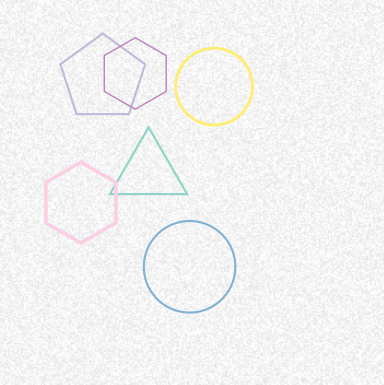[{"shape": "triangle", "thickness": 1.5, "radius": 0.58, "center": [0.386, 0.554]}, {"shape": "pentagon", "thickness": 1.5, "radius": 0.58, "center": [0.267, 0.797]}, {"shape": "circle", "thickness": 1.5, "radius": 0.59, "center": [0.492, 0.307]}, {"shape": "hexagon", "thickness": 2.5, "radius": 0.52, "center": [0.21, 0.474]}, {"shape": "hexagon", "thickness": 1, "radius": 0.46, "center": [0.351, 0.809]}, {"shape": "circle", "thickness": 2, "radius": 0.5, "center": [0.556, 0.775]}]